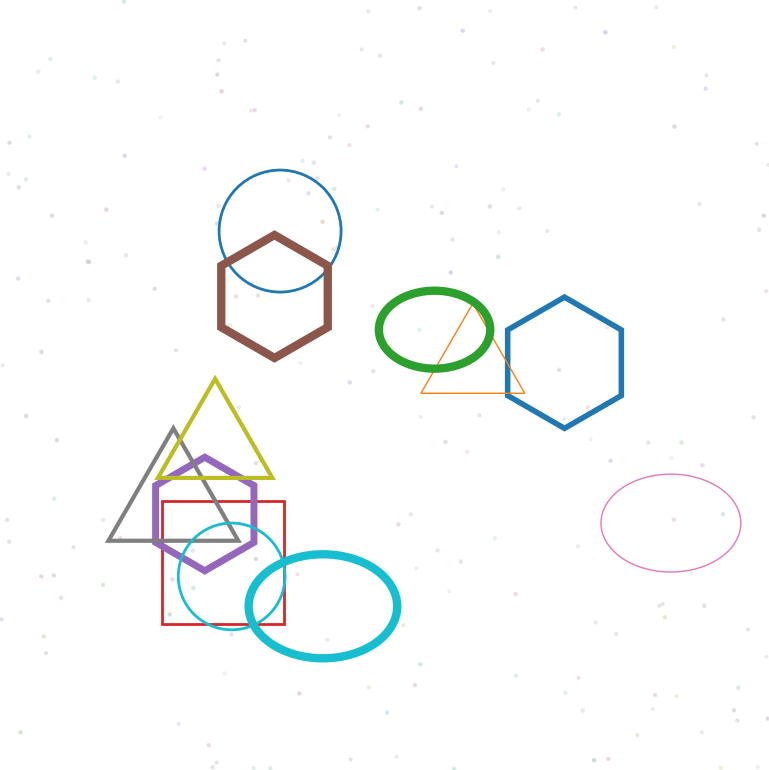[{"shape": "circle", "thickness": 1, "radius": 0.4, "center": [0.364, 0.7]}, {"shape": "hexagon", "thickness": 2, "radius": 0.43, "center": [0.733, 0.529]}, {"shape": "triangle", "thickness": 0.5, "radius": 0.39, "center": [0.614, 0.528]}, {"shape": "oval", "thickness": 3, "radius": 0.36, "center": [0.564, 0.572]}, {"shape": "square", "thickness": 1, "radius": 0.4, "center": [0.29, 0.269]}, {"shape": "hexagon", "thickness": 2.5, "radius": 0.37, "center": [0.266, 0.332]}, {"shape": "hexagon", "thickness": 3, "radius": 0.4, "center": [0.357, 0.615]}, {"shape": "oval", "thickness": 0.5, "radius": 0.45, "center": [0.871, 0.321]}, {"shape": "triangle", "thickness": 1.5, "radius": 0.49, "center": [0.225, 0.346]}, {"shape": "triangle", "thickness": 1.5, "radius": 0.43, "center": [0.279, 0.422]}, {"shape": "oval", "thickness": 3, "radius": 0.48, "center": [0.419, 0.213]}, {"shape": "circle", "thickness": 1, "radius": 0.35, "center": [0.301, 0.251]}]